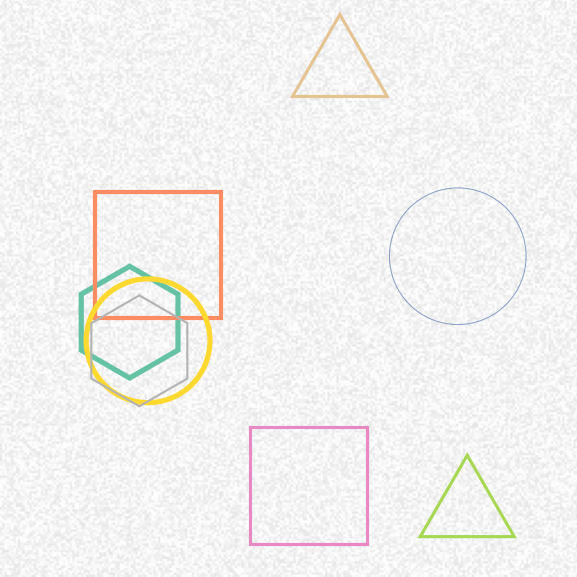[{"shape": "hexagon", "thickness": 2.5, "radius": 0.48, "center": [0.224, 0.441]}, {"shape": "square", "thickness": 2, "radius": 0.54, "center": [0.274, 0.558]}, {"shape": "circle", "thickness": 0.5, "radius": 0.59, "center": [0.793, 0.555]}, {"shape": "square", "thickness": 1.5, "radius": 0.51, "center": [0.534, 0.158]}, {"shape": "triangle", "thickness": 1.5, "radius": 0.47, "center": [0.809, 0.117]}, {"shape": "circle", "thickness": 2.5, "radius": 0.54, "center": [0.256, 0.409]}, {"shape": "triangle", "thickness": 1.5, "radius": 0.47, "center": [0.589, 0.879]}, {"shape": "hexagon", "thickness": 1, "radius": 0.48, "center": [0.241, 0.392]}]